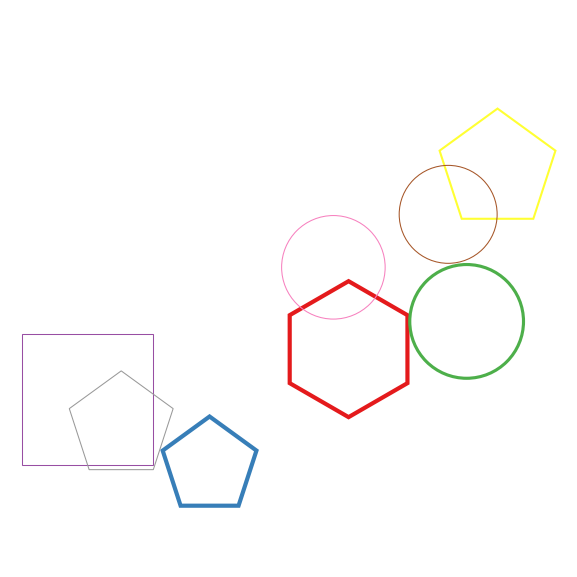[{"shape": "hexagon", "thickness": 2, "radius": 0.59, "center": [0.604, 0.395]}, {"shape": "pentagon", "thickness": 2, "radius": 0.43, "center": [0.363, 0.193]}, {"shape": "circle", "thickness": 1.5, "radius": 0.49, "center": [0.808, 0.443]}, {"shape": "square", "thickness": 0.5, "radius": 0.57, "center": [0.151, 0.307]}, {"shape": "pentagon", "thickness": 1, "radius": 0.53, "center": [0.862, 0.706]}, {"shape": "circle", "thickness": 0.5, "radius": 0.42, "center": [0.776, 0.628]}, {"shape": "circle", "thickness": 0.5, "radius": 0.45, "center": [0.577, 0.536]}, {"shape": "pentagon", "thickness": 0.5, "radius": 0.47, "center": [0.21, 0.262]}]